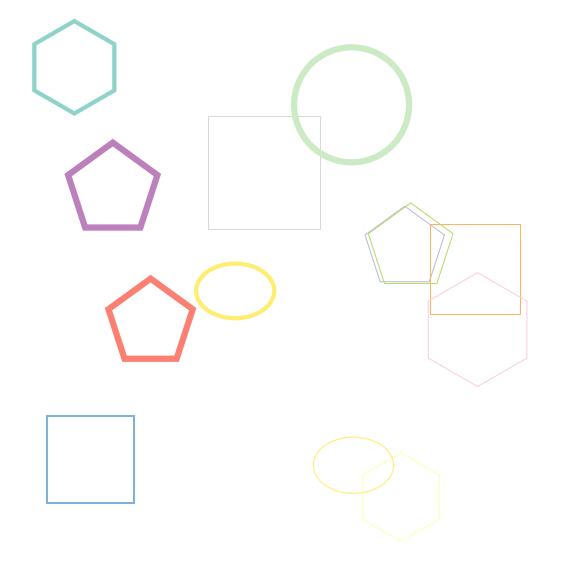[{"shape": "hexagon", "thickness": 2, "radius": 0.4, "center": [0.129, 0.883]}, {"shape": "hexagon", "thickness": 0.5, "radius": 0.38, "center": [0.694, 0.138]}, {"shape": "pentagon", "thickness": 0.5, "radius": 0.36, "center": [0.701, 0.57]}, {"shape": "pentagon", "thickness": 3, "radius": 0.38, "center": [0.261, 0.44]}, {"shape": "square", "thickness": 1, "radius": 0.37, "center": [0.156, 0.203]}, {"shape": "square", "thickness": 0.5, "radius": 0.39, "center": [0.823, 0.533]}, {"shape": "pentagon", "thickness": 0.5, "radius": 0.39, "center": [0.711, 0.571]}, {"shape": "hexagon", "thickness": 0.5, "radius": 0.49, "center": [0.827, 0.428]}, {"shape": "square", "thickness": 0.5, "radius": 0.49, "center": [0.457, 0.701]}, {"shape": "pentagon", "thickness": 3, "radius": 0.41, "center": [0.195, 0.671]}, {"shape": "circle", "thickness": 3, "radius": 0.5, "center": [0.609, 0.818]}, {"shape": "oval", "thickness": 0.5, "radius": 0.35, "center": [0.612, 0.193]}, {"shape": "oval", "thickness": 2, "radius": 0.34, "center": [0.407, 0.495]}]